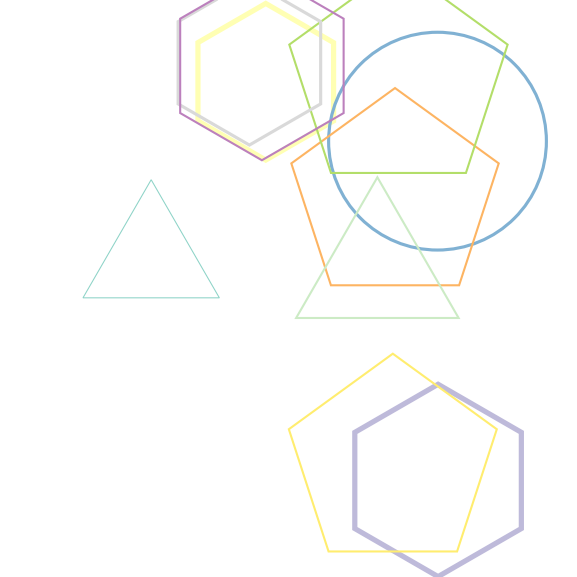[{"shape": "triangle", "thickness": 0.5, "radius": 0.68, "center": [0.262, 0.552]}, {"shape": "hexagon", "thickness": 2.5, "radius": 0.68, "center": [0.46, 0.858]}, {"shape": "hexagon", "thickness": 2.5, "radius": 0.83, "center": [0.759, 0.167]}, {"shape": "circle", "thickness": 1.5, "radius": 0.94, "center": [0.758, 0.755]}, {"shape": "pentagon", "thickness": 1, "radius": 0.94, "center": [0.684, 0.658]}, {"shape": "pentagon", "thickness": 1, "radius": 0.99, "center": [0.69, 0.86]}, {"shape": "hexagon", "thickness": 1.5, "radius": 0.71, "center": [0.432, 0.89]}, {"shape": "hexagon", "thickness": 1, "radius": 0.82, "center": [0.454, 0.885]}, {"shape": "triangle", "thickness": 1, "radius": 0.81, "center": [0.653, 0.53]}, {"shape": "pentagon", "thickness": 1, "radius": 0.95, "center": [0.68, 0.197]}]